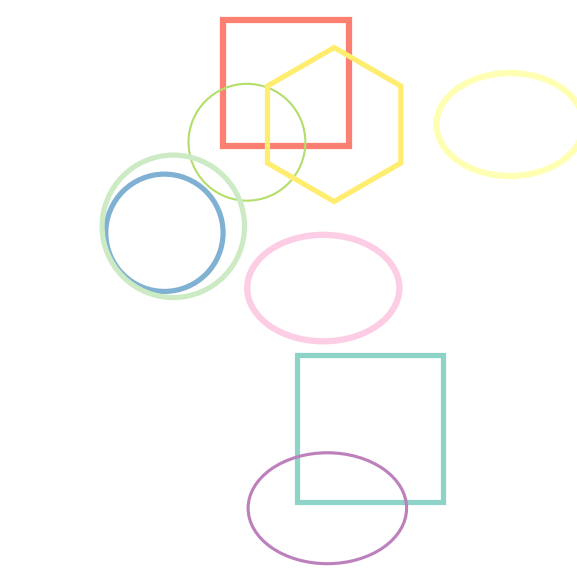[{"shape": "square", "thickness": 2.5, "radius": 0.63, "center": [0.641, 0.257]}, {"shape": "oval", "thickness": 3, "radius": 0.64, "center": [0.883, 0.783]}, {"shape": "square", "thickness": 3, "radius": 0.55, "center": [0.496, 0.855]}, {"shape": "circle", "thickness": 2.5, "radius": 0.51, "center": [0.285, 0.596]}, {"shape": "circle", "thickness": 1, "radius": 0.51, "center": [0.428, 0.753]}, {"shape": "oval", "thickness": 3, "radius": 0.66, "center": [0.56, 0.5]}, {"shape": "oval", "thickness": 1.5, "radius": 0.69, "center": [0.567, 0.119]}, {"shape": "circle", "thickness": 2.5, "radius": 0.62, "center": [0.3, 0.607]}, {"shape": "hexagon", "thickness": 2.5, "radius": 0.67, "center": [0.579, 0.783]}]